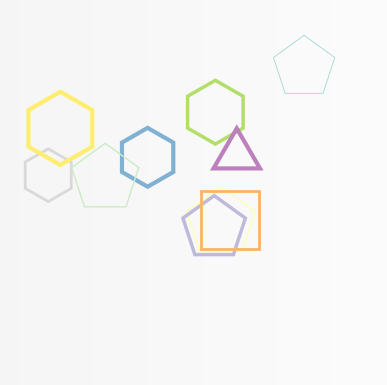[{"shape": "pentagon", "thickness": 0.5, "radius": 0.42, "center": [0.785, 0.825]}, {"shape": "pentagon", "thickness": 1, "radius": 0.47, "center": [0.57, 0.422]}, {"shape": "pentagon", "thickness": 2.5, "radius": 0.42, "center": [0.553, 0.407]}, {"shape": "hexagon", "thickness": 3, "radius": 0.38, "center": [0.381, 0.591]}, {"shape": "square", "thickness": 2, "radius": 0.38, "center": [0.594, 0.428]}, {"shape": "hexagon", "thickness": 2.5, "radius": 0.41, "center": [0.556, 0.709]}, {"shape": "hexagon", "thickness": 2, "radius": 0.34, "center": [0.124, 0.545]}, {"shape": "triangle", "thickness": 3, "radius": 0.35, "center": [0.611, 0.597]}, {"shape": "pentagon", "thickness": 1, "radius": 0.46, "center": [0.271, 0.537]}, {"shape": "hexagon", "thickness": 3, "radius": 0.48, "center": [0.156, 0.667]}]